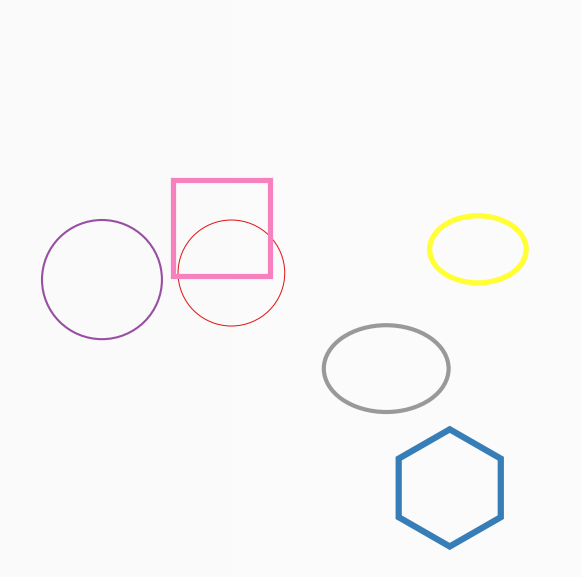[{"shape": "circle", "thickness": 0.5, "radius": 0.46, "center": [0.398, 0.526]}, {"shape": "hexagon", "thickness": 3, "radius": 0.51, "center": [0.774, 0.154]}, {"shape": "circle", "thickness": 1, "radius": 0.52, "center": [0.175, 0.515]}, {"shape": "oval", "thickness": 2.5, "radius": 0.42, "center": [0.822, 0.567]}, {"shape": "square", "thickness": 2.5, "radius": 0.42, "center": [0.382, 0.604]}, {"shape": "oval", "thickness": 2, "radius": 0.54, "center": [0.664, 0.361]}]